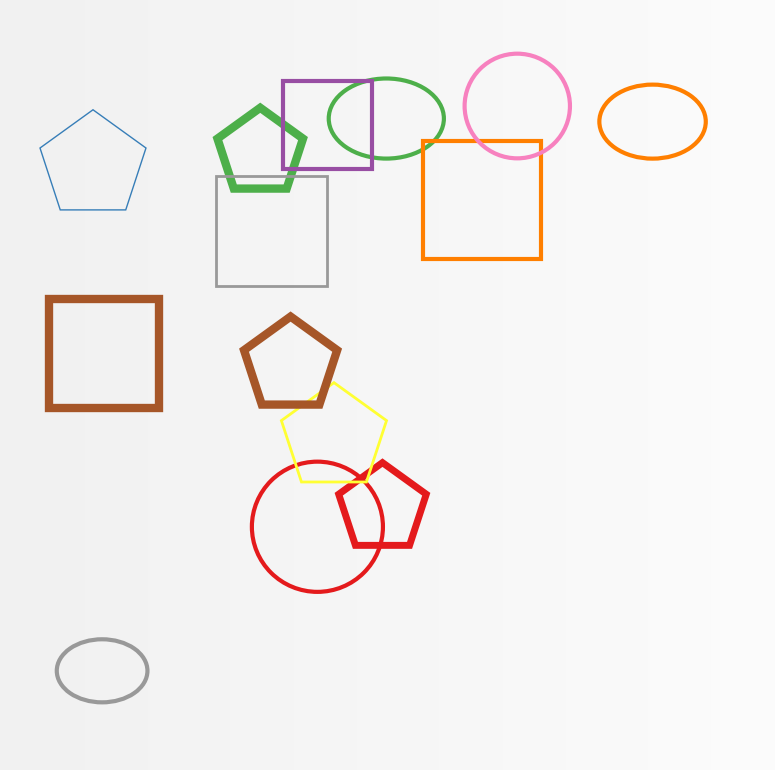[{"shape": "circle", "thickness": 1.5, "radius": 0.42, "center": [0.41, 0.316]}, {"shape": "pentagon", "thickness": 2.5, "radius": 0.3, "center": [0.494, 0.34]}, {"shape": "pentagon", "thickness": 0.5, "radius": 0.36, "center": [0.12, 0.786]}, {"shape": "pentagon", "thickness": 3, "radius": 0.29, "center": [0.336, 0.802]}, {"shape": "oval", "thickness": 1.5, "radius": 0.37, "center": [0.498, 0.846]}, {"shape": "square", "thickness": 1.5, "radius": 0.29, "center": [0.423, 0.837]}, {"shape": "square", "thickness": 1.5, "radius": 0.38, "center": [0.622, 0.74]}, {"shape": "oval", "thickness": 1.5, "radius": 0.34, "center": [0.842, 0.842]}, {"shape": "pentagon", "thickness": 1, "radius": 0.36, "center": [0.431, 0.432]}, {"shape": "square", "thickness": 3, "radius": 0.36, "center": [0.135, 0.541]}, {"shape": "pentagon", "thickness": 3, "radius": 0.32, "center": [0.375, 0.526]}, {"shape": "circle", "thickness": 1.5, "radius": 0.34, "center": [0.667, 0.862]}, {"shape": "oval", "thickness": 1.5, "radius": 0.29, "center": [0.132, 0.129]}, {"shape": "square", "thickness": 1, "radius": 0.36, "center": [0.351, 0.7]}]